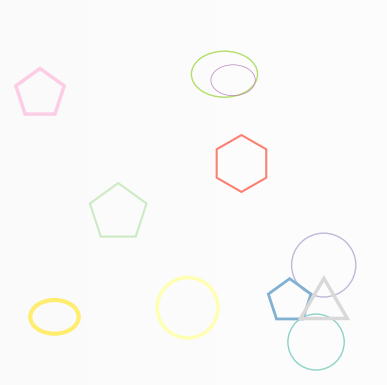[{"shape": "circle", "thickness": 1, "radius": 0.36, "center": [0.816, 0.112]}, {"shape": "circle", "thickness": 2.5, "radius": 0.39, "center": [0.484, 0.201]}, {"shape": "circle", "thickness": 1, "radius": 0.41, "center": [0.835, 0.311]}, {"shape": "hexagon", "thickness": 1.5, "radius": 0.37, "center": [0.623, 0.575]}, {"shape": "pentagon", "thickness": 2, "radius": 0.29, "center": [0.748, 0.218]}, {"shape": "oval", "thickness": 1, "radius": 0.43, "center": [0.579, 0.807]}, {"shape": "pentagon", "thickness": 2.5, "radius": 0.33, "center": [0.103, 0.757]}, {"shape": "triangle", "thickness": 2.5, "radius": 0.35, "center": [0.836, 0.208]}, {"shape": "oval", "thickness": 0.5, "radius": 0.29, "center": [0.602, 0.792]}, {"shape": "pentagon", "thickness": 1.5, "radius": 0.38, "center": [0.305, 0.448]}, {"shape": "oval", "thickness": 3, "radius": 0.31, "center": [0.141, 0.177]}]